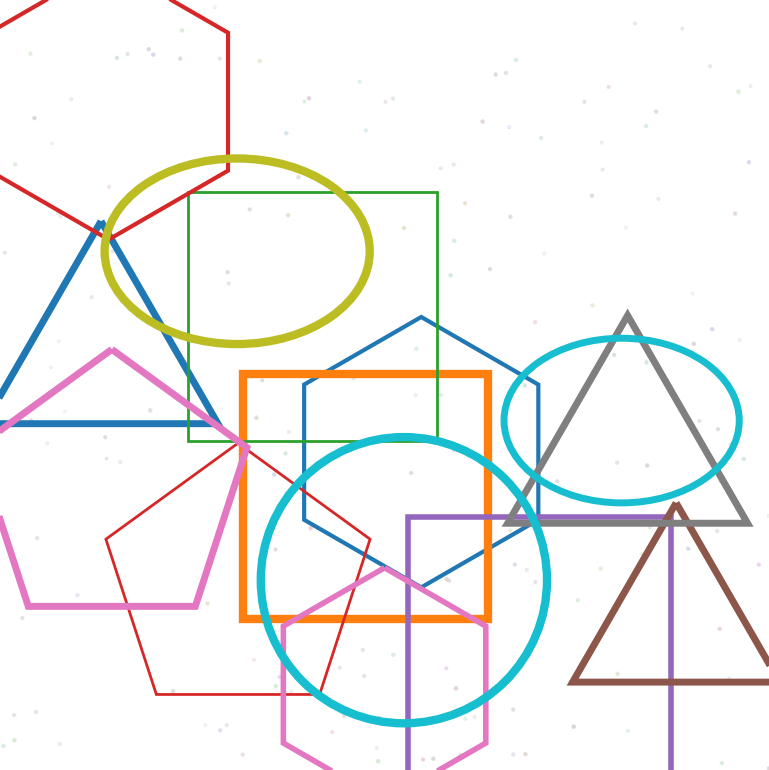[{"shape": "triangle", "thickness": 2.5, "radius": 0.88, "center": [0.131, 0.537]}, {"shape": "hexagon", "thickness": 1.5, "radius": 0.88, "center": [0.547, 0.413]}, {"shape": "square", "thickness": 3, "radius": 0.8, "center": [0.475, 0.355]}, {"shape": "square", "thickness": 1, "radius": 0.81, "center": [0.406, 0.589]}, {"shape": "hexagon", "thickness": 1.5, "radius": 0.9, "center": [0.141, 0.868]}, {"shape": "pentagon", "thickness": 1, "radius": 0.9, "center": [0.309, 0.244]}, {"shape": "square", "thickness": 2, "radius": 0.85, "center": [0.7, 0.158]}, {"shape": "triangle", "thickness": 2.5, "radius": 0.78, "center": [0.878, 0.192]}, {"shape": "pentagon", "thickness": 2.5, "radius": 0.92, "center": [0.145, 0.362]}, {"shape": "hexagon", "thickness": 2, "radius": 0.76, "center": [0.499, 0.111]}, {"shape": "triangle", "thickness": 2.5, "radius": 0.9, "center": [0.815, 0.41]}, {"shape": "oval", "thickness": 3, "radius": 0.86, "center": [0.308, 0.674]}, {"shape": "circle", "thickness": 3, "radius": 0.93, "center": [0.525, 0.247]}, {"shape": "oval", "thickness": 2.5, "radius": 0.76, "center": [0.807, 0.454]}]